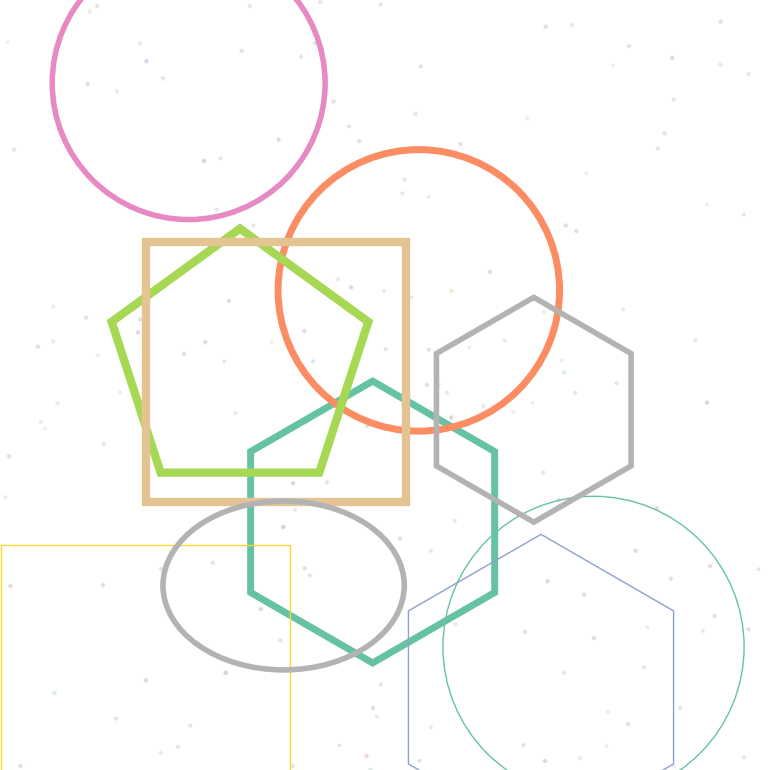[{"shape": "circle", "thickness": 0.5, "radius": 0.98, "center": [0.771, 0.16]}, {"shape": "hexagon", "thickness": 2.5, "radius": 0.91, "center": [0.484, 0.322]}, {"shape": "circle", "thickness": 2.5, "radius": 0.91, "center": [0.544, 0.623]}, {"shape": "hexagon", "thickness": 0.5, "radius": 0.99, "center": [0.703, 0.107]}, {"shape": "circle", "thickness": 2, "radius": 0.89, "center": [0.245, 0.892]}, {"shape": "pentagon", "thickness": 3, "radius": 0.88, "center": [0.312, 0.528]}, {"shape": "square", "thickness": 0.5, "radius": 0.94, "center": [0.189, 0.104]}, {"shape": "square", "thickness": 3, "radius": 0.84, "center": [0.358, 0.517]}, {"shape": "oval", "thickness": 2, "radius": 0.78, "center": [0.368, 0.24]}, {"shape": "hexagon", "thickness": 2, "radius": 0.73, "center": [0.693, 0.468]}]